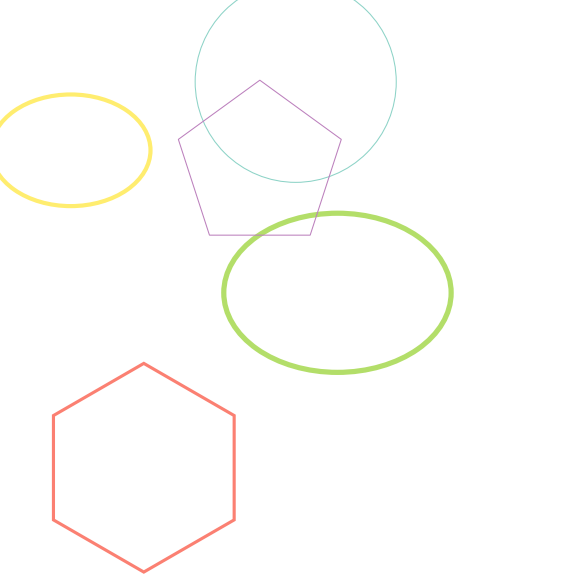[{"shape": "circle", "thickness": 0.5, "radius": 0.87, "center": [0.512, 0.857]}, {"shape": "hexagon", "thickness": 1.5, "radius": 0.9, "center": [0.249, 0.189]}, {"shape": "oval", "thickness": 2.5, "radius": 0.98, "center": [0.584, 0.492]}, {"shape": "pentagon", "thickness": 0.5, "radius": 0.74, "center": [0.45, 0.712]}, {"shape": "oval", "thickness": 2, "radius": 0.69, "center": [0.123, 0.739]}]